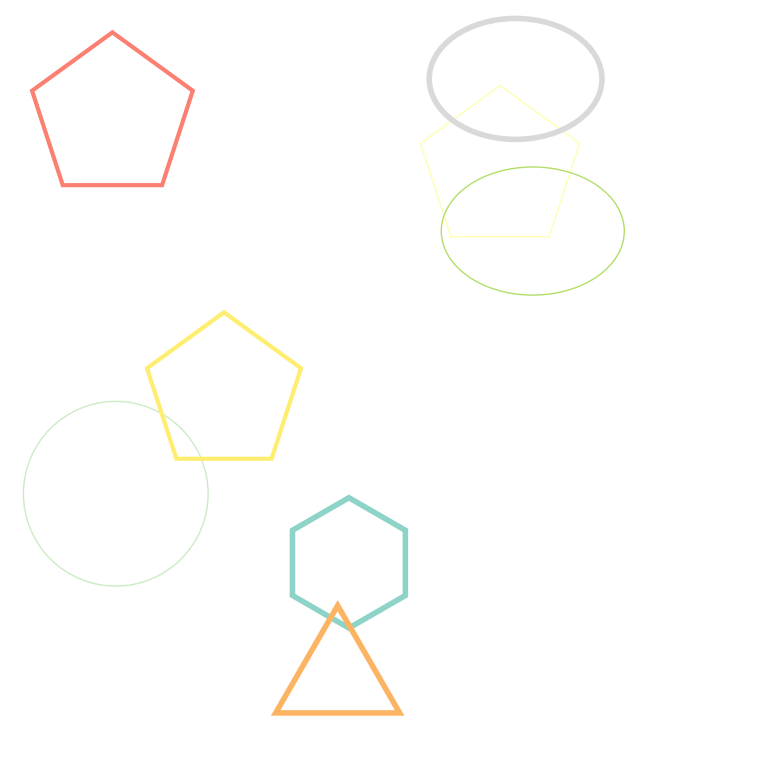[{"shape": "hexagon", "thickness": 2, "radius": 0.42, "center": [0.453, 0.269]}, {"shape": "pentagon", "thickness": 0.5, "radius": 0.54, "center": [0.649, 0.78]}, {"shape": "pentagon", "thickness": 1.5, "radius": 0.55, "center": [0.146, 0.848]}, {"shape": "triangle", "thickness": 2, "radius": 0.46, "center": [0.439, 0.121]}, {"shape": "oval", "thickness": 0.5, "radius": 0.59, "center": [0.692, 0.7]}, {"shape": "oval", "thickness": 2, "radius": 0.56, "center": [0.67, 0.898]}, {"shape": "circle", "thickness": 0.5, "radius": 0.6, "center": [0.15, 0.359]}, {"shape": "pentagon", "thickness": 1.5, "radius": 0.53, "center": [0.291, 0.489]}]